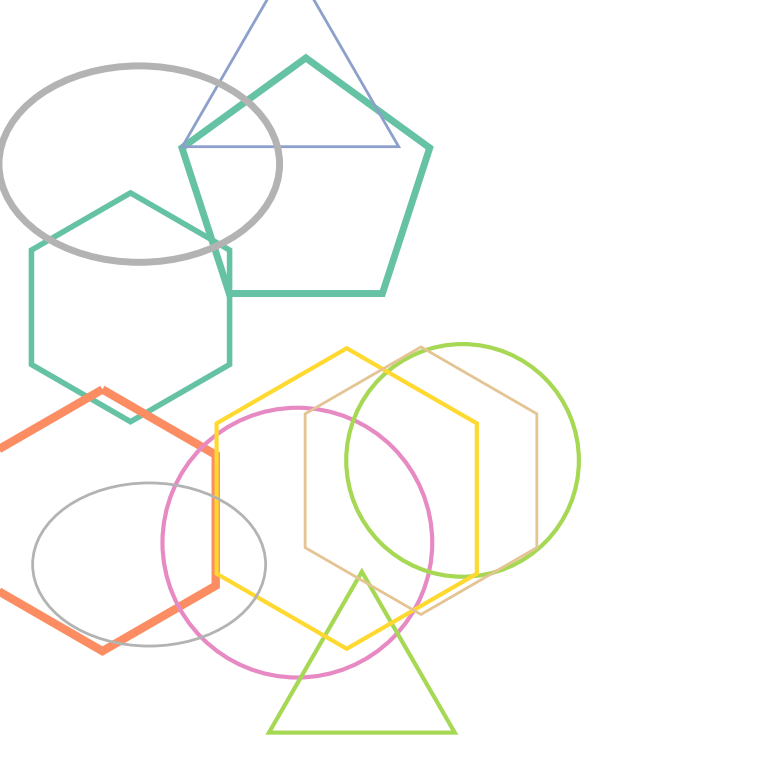[{"shape": "hexagon", "thickness": 2, "radius": 0.74, "center": [0.169, 0.601]}, {"shape": "pentagon", "thickness": 2.5, "radius": 0.85, "center": [0.397, 0.756]}, {"shape": "hexagon", "thickness": 3, "radius": 0.85, "center": [0.133, 0.324]}, {"shape": "triangle", "thickness": 1, "radius": 0.81, "center": [0.377, 0.891]}, {"shape": "circle", "thickness": 1.5, "radius": 0.88, "center": [0.386, 0.295]}, {"shape": "triangle", "thickness": 1.5, "radius": 0.7, "center": [0.47, 0.118]}, {"shape": "circle", "thickness": 1.5, "radius": 0.76, "center": [0.601, 0.402]}, {"shape": "hexagon", "thickness": 1.5, "radius": 0.98, "center": [0.45, 0.353]}, {"shape": "hexagon", "thickness": 1, "radius": 0.87, "center": [0.547, 0.376]}, {"shape": "oval", "thickness": 1, "radius": 0.76, "center": [0.194, 0.267]}, {"shape": "oval", "thickness": 2.5, "radius": 0.91, "center": [0.181, 0.787]}]